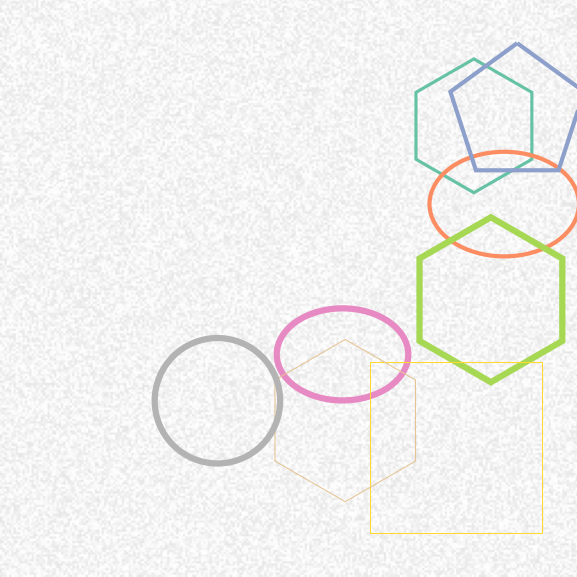[{"shape": "hexagon", "thickness": 1.5, "radius": 0.58, "center": [0.821, 0.781]}, {"shape": "oval", "thickness": 2, "radius": 0.65, "center": [0.873, 0.646]}, {"shape": "pentagon", "thickness": 2, "radius": 0.61, "center": [0.896, 0.803]}, {"shape": "oval", "thickness": 3, "radius": 0.57, "center": [0.593, 0.385]}, {"shape": "hexagon", "thickness": 3, "radius": 0.71, "center": [0.85, 0.48]}, {"shape": "square", "thickness": 0.5, "radius": 0.74, "center": [0.79, 0.224]}, {"shape": "hexagon", "thickness": 0.5, "radius": 0.7, "center": [0.598, 0.271]}, {"shape": "circle", "thickness": 3, "radius": 0.54, "center": [0.377, 0.305]}]